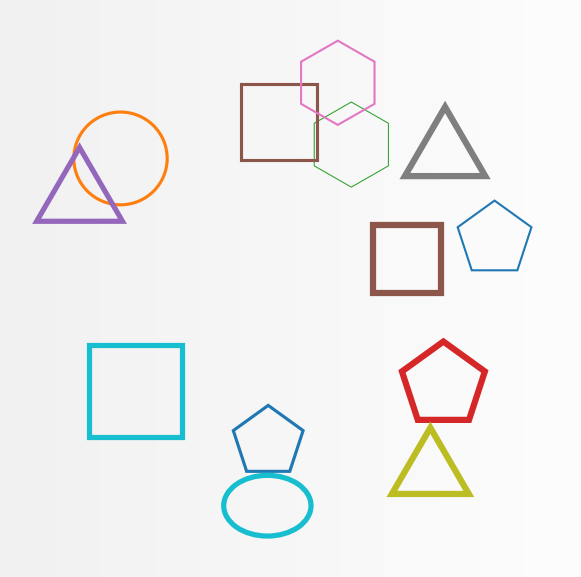[{"shape": "pentagon", "thickness": 1, "radius": 0.33, "center": [0.851, 0.585]}, {"shape": "pentagon", "thickness": 1.5, "radius": 0.32, "center": [0.461, 0.234]}, {"shape": "circle", "thickness": 1.5, "radius": 0.4, "center": [0.207, 0.725]}, {"shape": "hexagon", "thickness": 0.5, "radius": 0.37, "center": [0.604, 0.749]}, {"shape": "pentagon", "thickness": 3, "radius": 0.37, "center": [0.763, 0.333]}, {"shape": "triangle", "thickness": 2.5, "radius": 0.43, "center": [0.137, 0.659]}, {"shape": "square", "thickness": 1.5, "radius": 0.33, "center": [0.48, 0.788]}, {"shape": "square", "thickness": 3, "radius": 0.29, "center": [0.701, 0.551]}, {"shape": "hexagon", "thickness": 1, "radius": 0.36, "center": [0.581, 0.856]}, {"shape": "triangle", "thickness": 3, "radius": 0.4, "center": [0.766, 0.734]}, {"shape": "triangle", "thickness": 3, "radius": 0.38, "center": [0.74, 0.182]}, {"shape": "oval", "thickness": 2.5, "radius": 0.38, "center": [0.46, 0.123]}, {"shape": "square", "thickness": 2.5, "radius": 0.4, "center": [0.233, 0.323]}]